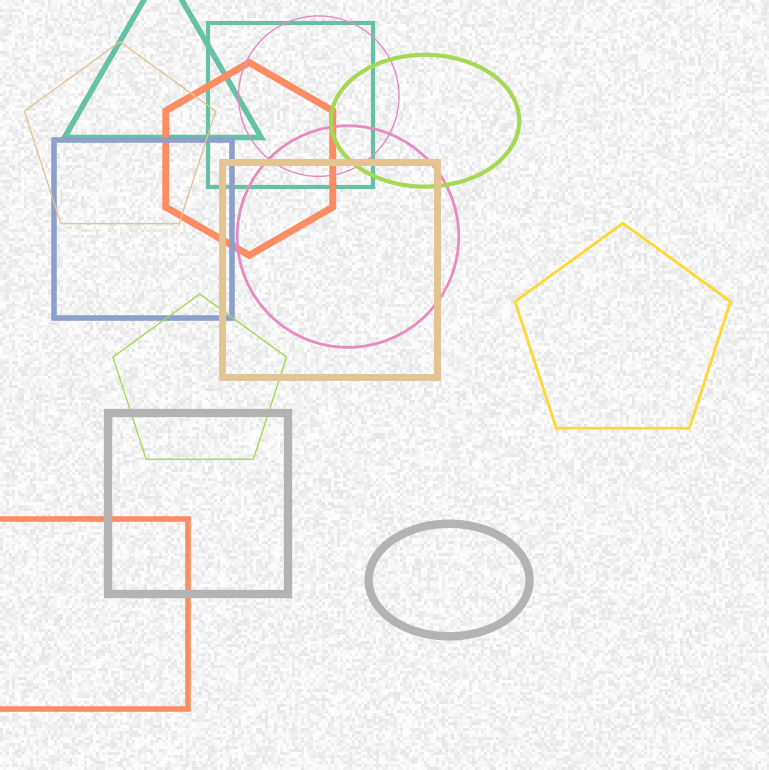[{"shape": "triangle", "thickness": 2, "radius": 0.74, "center": [0.211, 0.895]}, {"shape": "square", "thickness": 1.5, "radius": 0.54, "center": [0.377, 0.864]}, {"shape": "hexagon", "thickness": 2.5, "radius": 0.63, "center": [0.324, 0.794]}, {"shape": "square", "thickness": 2, "radius": 0.62, "center": [0.12, 0.203]}, {"shape": "square", "thickness": 2, "radius": 0.58, "center": [0.185, 0.703]}, {"shape": "circle", "thickness": 1, "radius": 0.72, "center": [0.452, 0.693]}, {"shape": "circle", "thickness": 0.5, "radius": 0.52, "center": [0.414, 0.875]}, {"shape": "oval", "thickness": 1.5, "radius": 0.61, "center": [0.552, 0.843]}, {"shape": "pentagon", "thickness": 0.5, "radius": 0.59, "center": [0.259, 0.5]}, {"shape": "pentagon", "thickness": 1, "radius": 0.74, "center": [0.809, 0.563]}, {"shape": "square", "thickness": 2.5, "radius": 0.7, "center": [0.428, 0.65]}, {"shape": "pentagon", "thickness": 0.5, "radius": 0.65, "center": [0.156, 0.815]}, {"shape": "square", "thickness": 3, "radius": 0.59, "center": [0.257, 0.346]}, {"shape": "oval", "thickness": 3, "radius": 0.52, "center": [0.583, 0.247]}]